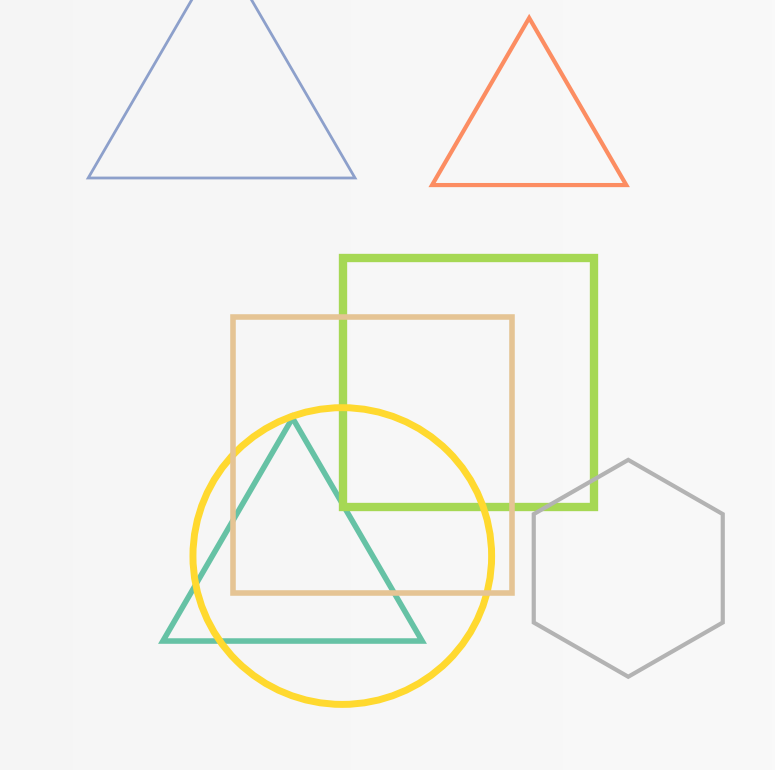[{"shape": "triangle", "thickness": 2, "radius": 0.97, "center": [0.377, 0.264]}, {"shape": "triangle", "thickness": 1.5, "radius": 0.72, "center": [0.683, 0.832]}, {"shape": "triangle", "thickness": 1, "radius": 0.99, "center": [0.286, 0.868]}, {"shape": "square", "thickness": 3, "radius": 0.81, "center": [0.605, 0.503]}, {"shape": "circle", "thickness": 2.5, "radius": 0.96, "center": [0.442, 0.278]}, {"shape": "square", "thickness": 2, "radius": 0.9, "center": [0.481, 0.409]}, {"shape": "hexagon", "thickness": 1.5, "radius": 0.7, "center": [0.811, 0.262]}]